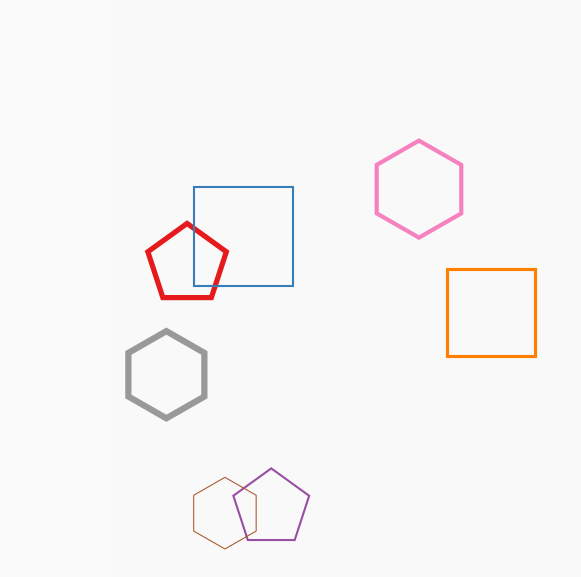[{"shape": "pentagon", "thickness": 2.5, "radius": 0.35, "center": [0.322, 0.541]}, {"shape": "square", "thickness": 1, "radius": 0.43, "center": [0.419, 0.589]}, {"shape": "pentagon", "thickness": 1, "radius": 0.34, "center": [0.467, 0.119]}, {"shape": "square", "thickness": 1.5, "radius": 0.38, "center": [0.845, 0.459]}, {"shape": "hexagon", "thickness": 0.5, "radius": 0.31, "center": [0.387, 0.111]}, {"shape": "hexagon", "thickness": 2, "radius": 0.42, "center": [0.721, 0.672]}, {"shape": "hexagon", "thickness": 3, "radius": 0.38, "center": [0.286, 0.35]}]